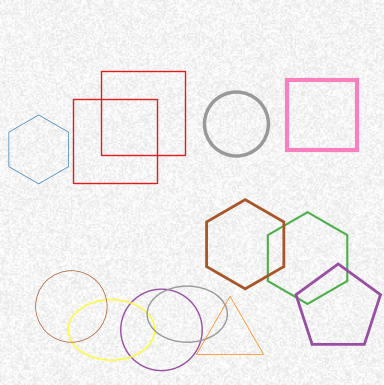[{"shape": "square", "thickness": 1, "radius": 0.54, "center": [0.298, 0.633]}, {"shape": "square", "thickness": 1, "radius": 0.54, "center": [0.372, 0.707]}, {"shape": "hexagon", "thickness": 0.5, "radius": 0.45, "center": [0.1, 0.612]}, {"shape": "hexagon", "thickness": 1.5, "radius": 0.6, "center": [0.799, 0.33]}, {"shape": "circle", "thickness": 1, "radius": 0.53, "center": [0.419, 0.143]}, {"shape": "pentagon", "thickness": 2, "radius": 0.58, "center": [0.879, 0.199]}, {"shape": "triangle", "thickness": 0.5, "radius": 0.5, "center": [0.598, 0.13]}, {"shape": "oval", "thickness": 1, "radius": 0.56, "center": [0.289, 0.143]}, {"shape": "circle", "thickness": 0.5, "radius": 0.46, "center": [0.185, 0.204]}, {"shape": "hexagon", "thickness": 2, "radius": 0.58, "center": [0.637, 0.366]}, {"shape": "square", "thickness": 3, "radius": 0.45, "center": [0.837, 0.702]}, {"shape": "circle", "thickness": 2.5, "radius": 0.42, "center": [0.614, 0.678]}, {"shape": "oval", "thickness": 1, "radius": 0.52, "center": [0.486, 0.184]}]